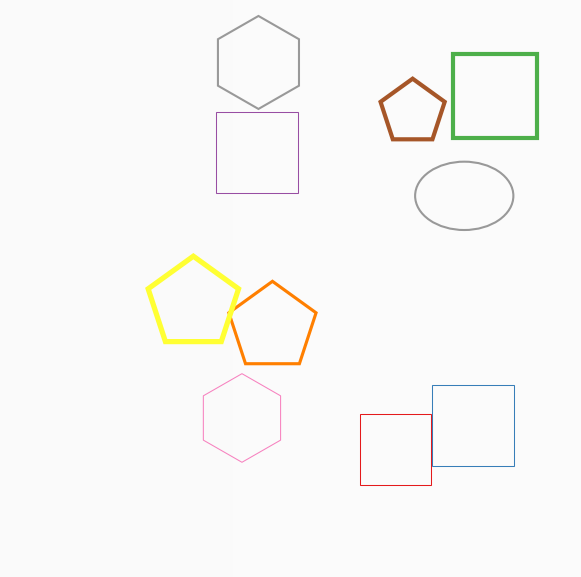[{"shape": "square", "thickness": 0.5, "radius": 0.3, "center": [0.68, 0.221]}, {"shape": "square", "thickness": 0.5, "radius": 0.35, "center": [0.813, 0.263]}, {"shape": "square", "thickness": 2, "radius": 0.36, "center": [0.852, 0.833]}, {"shape": "square", "thickness": 0.5, "radius": 0.35, "center": [0.442, 0.734]}, {"shape": "pentagon", "thickness": 1.5, "radius": 0.39, "center": [0.469, 0.433]}, {"shape": "pentagon", "thickness": 2.5, "radius": 0.41, "center": [0.333, 0.474]}, {"shape": "pentagon", "thickness": 2, "radius": 0.29, "center": [0.71, 0.805]}, {"shape": "hexagon", "thickness": 0.5, "radius": 0.38, "center": [0.416, 0.275]}, {"shape": "oval", "thickness": 1, "radius": 0.42, "center": [0.799, 0.66]}, {"shape": "hexagon", "thickness": 1, "radius": 0.4, "center": [0.445, 0.891]}]